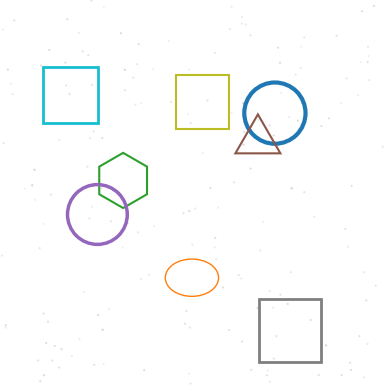[{"shape": "circle", "thickness": 3, "radius": 0.4, "center": [0.714, 0.706]}, {"shape": "oval", "thickness": 1, "radius": 0.35, "center": [0.499, 0.279]}, {"shape": "hexagon", "thickness": 1.5, "radius": 0.36, "center": [0.32, 0.531]}, {"shape": "circle", "thickness": 2.5, "radius": 0.39, "center": [0.253, 0.443]}, {"shape": "triangle", "thickness": 1.5, "radius": 0.34, "center": [0.67, 0.635]}, {"shape": "square", "thickness": 2, "radius": 0.41, "center": [0.753, 0.142]}, {"shape": "square", "thickness": 1.5, "radius": 0.35, "center": [0.526, 0.734]}, {"shape": "square", "thickness": 2, "radius": 0.36, "center": [0.184, 0.753]}]